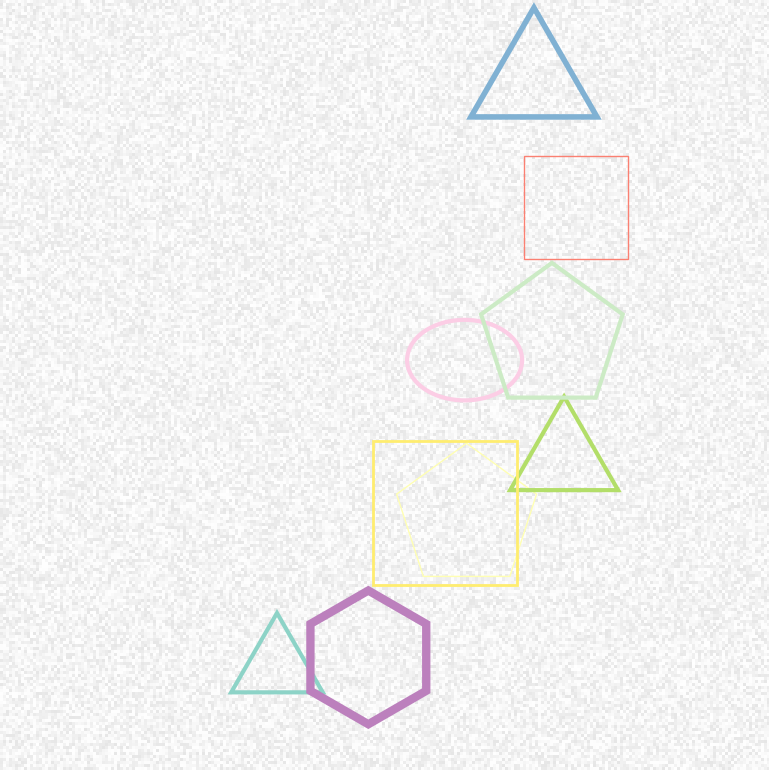[{"shape": "triangle", "thickness": 1.5, "radius": 0.34, "center": [0.36, 0.135]}, {"shape": "pentagon", "thickness": 0.5, "radius": 0.48, "center": [0.606, 0.329]}, {"shape": "square", "thickness": 0.5, "radius": 0.34, "center": [0.748, 0.731]}, {"shape": "triangle", "thickness": 2, "radius": 0.47, "center": [0.693, 0.895]}, {"shape": "triangle", "thickness": 1.5, "radius": 0.4, "center": [0.733, 0.404]}, {"shape": "oval", "thickness": 1.5, "radius": 0.37, "center": [0.603, 0.532]}, {"shape": "hexagon", "thickness": 3, "radius": 0.43, "center": [0.478, 0.146]}, {"shape": "pentagon", "thickness": 1.5, "radius": 0.48, "center": [0.717, 0.562]}, {"shape": "square", "thickness": 1, "radius": 0.47, "center": [0.578, 0.333]}]